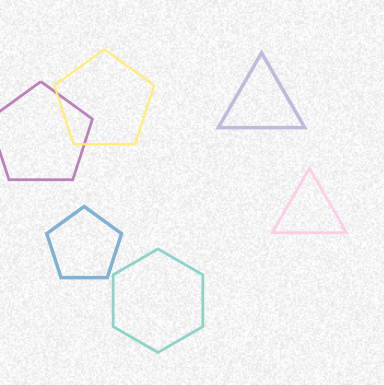[{"shape": "hexagon", "thickness": 2, "radius": 0.67, "center": [0.41, 0.219]}, {"shape": "triangle", "thickness": 2.5, "radius": 0.65, "center": [0.679, 0.733]}, {"shape": "pentagon", "thickness": 2.5, "radius": 0.51, "center": [0.219, 0.362]}, {"shape": "triangle", "thickness": 2, "radius": 0.56, "center": [0.804, 0.451]}, {"shape": "pentagon", "thickness": 2, "radius": 0.7, "center": [0.106, 0.647]}, {"shape": "pentagon", "thickness": 1.5, "radius": 0.68, "center": [0.271, 0.736]}]